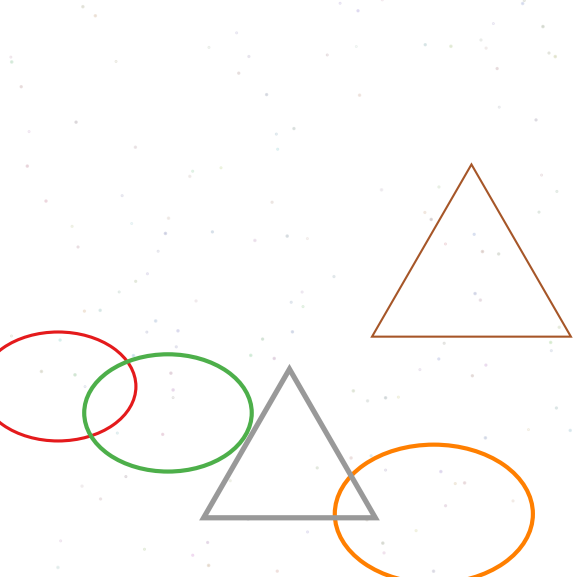[{"shape": "oval", "thickness": 1.5, "radius": 0.67, "center": [0.101, 0.33]}, {"shape": "oval", "thickness": 2, "radius": 0.73, "center": [0.291, 0.284]}, {"shape": "oval", "thickness": 2, "radius": 0.86, "center": [0.751, 0.109]}, {"shape": "triangle", "thickness": 1, "radius": 0.99, "center": [0.816, 0.516]}, {"shape": "triangle", "thickness": 2.5, "radius": 0.86, "center": [0.501, 0.188]}]